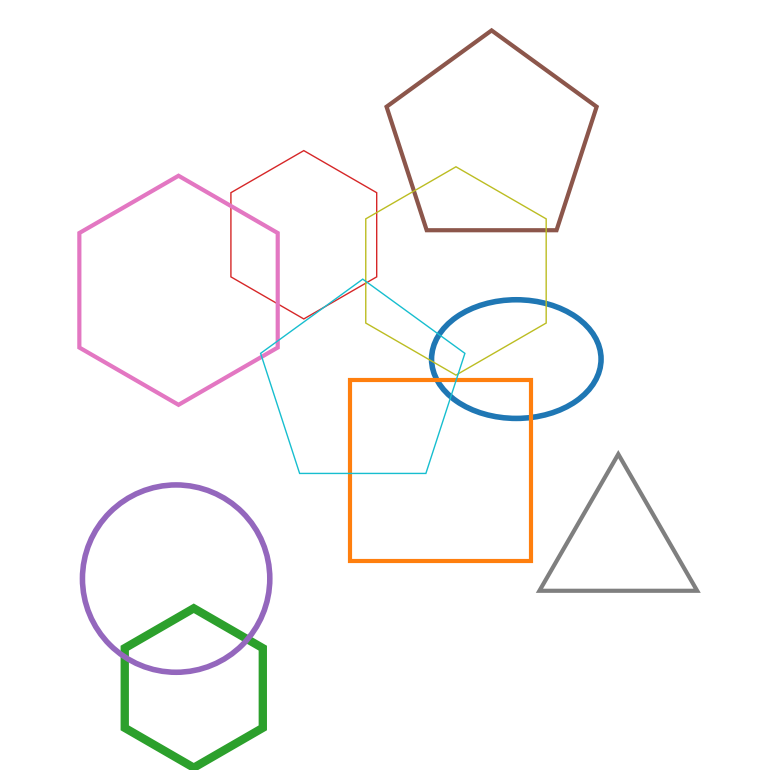[{"shape": "oval", "thickness": 2, "radius": 0.55, "center": [0.671, 0.534]}, {"shape": "square", "thickness": 1.5, "radius": 0.59, "center": [0.572, 0.389]}, {"shape": "hexagon", "thickness": 3, "radius": 0.52, "center": [0.252, 0.106]}, {"shape": "hexagon", "thickness": 0.5, "radius": 0.55, "center": [0.395, 0.695]}, {"shape": "circle", "thickness": 2, "radius": 0.61, "center": [0.229, 0.249]}, {"shape": "pentagon", "thickness": 1.5, "radius": 0.72, "center": [0.638, 0.817]}, {"shape": "hexagon", "thickness": 1.5, "radius": 0.74, "center": [0.232, 0.623]}, {"shape": "triangle", "thickness": 1.5, "radius": 0.59, "center": [0.803, 0.292]}, {"shape": "hexagon", "thickness": 0.5, "radius": 0.68, "center": [0.592, 0.648]}, {"shape": "pentagon", "thickness": 0.5, "radius": 0.7, "center": [0.471, 0.498]}]